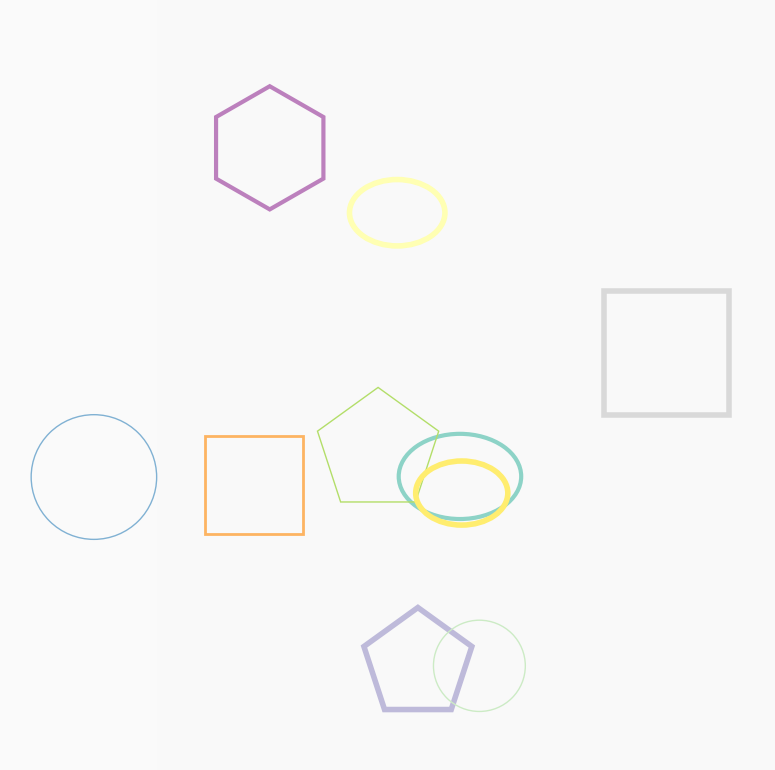[{"shape": "oval", "thickness": 1.5, "radius": 0.4, "center": [0.593, 0.381]}, {"shape": "oval", "thickness": 2, "radius": 0.31, "center": [0.513, 0.724]}, {"shape": "pentagon", "thickness": 2, "radius": 0.37, "center": [0.539, 0.138]}, {"shape": "circle", "thickness": 0.5, "radius": 0.4, "center": [0.121, 0.38]}, {"shape": "square", "thickness": 1, "radius": 0.32, "center": [0.328, 0.37]}, {"shape": "pentagon", "thickness": 0.5, "radius": 0.41, "center": [0.488, 0.415]}, {"shape": "square", "thickness": 2, "radius": 0.4, "center": [0.86, 0.541]}, {"shape": "hexagon", "thickness": 1.5, "radius": 0.4, "center": [0.348, 0.808]}, {"shape": "circle", "thickness": 0.5, "radius": 0.3, "center": [0.619, 0.135]}, {"shape": "oval", "thickness": 2, "radius": 0.3, "center": [0.596, 0.36]}]